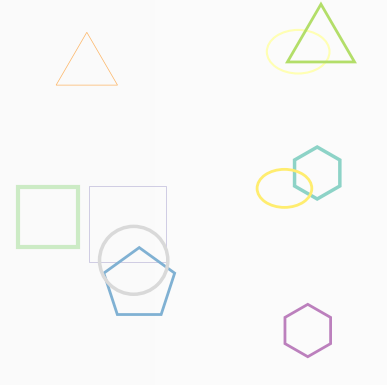[{"shape": "hexagon", "thickness": 2.5, "radius": 0.34, "center": [0.819, 0.551]}, {"shape": "oval", "thickness": 1.5, "radius": 0.4, "center": [0.769, 0.866]}, {"shape": "square", "thickness": 0.5, "radius": 0.49, "center": [0.329, 0.417]}, {"shape": "pentagon", "thickness": 2, "radius": 0.48, "center": [0.359, 0.261]}, {"shape": "triangle", "thickness": 0.5, "radius": 0.46, "center": [0.224, 0.825]}, {"shape": "triangle", "thickness": 2, "radius": 0.5, "center": [0.828, 0.889]}, {"shape": "circle", "thickness": 2.5, "radius": 0.44, "center": [0.345, 0.324]}, {"shape": "hexagon", "thickness": 2, "radius": 0.34, "center": [0.794, 0.141]}, {"shape": "square", "thickness": 3, "radius": 0.39, "center": [0.125, 0.436]}, {"shape": "oval", "thickness": 2, "radius": 0.35, "center": [0.734, 0.511]}]